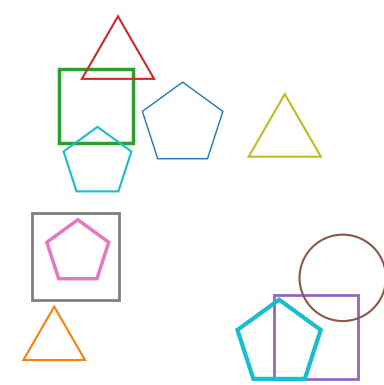[{"shape": "pentagon", "thickness": 1, "radius": 0.55, "center": [0.474, 0.677]}, {"shape": "triangle", "thickness": 1.5, "radius": 0.46, "center": [0.141, 0.111]}, {"shape": "square", "thickness": 2.5, "radius": 0.48, "center": [0.25, 0.725]}, {"shape": "triangle", "thickness": 1.5, "radius": 0.54, "center": [0.306, 0.849]}, {"shape": "square", "thickness": 2, "radius": 0.55, "center": [0.82, 0.125]}, {"shape": "circle", "thickness": 1.5, "radius": 0.56, "center": [0.89, 0.278]}, {"shape": "pentagon", "thickness": 2.5, "radius": 0.42, "center": [0.202, 0.345]}, {"shape": "square", "thickness": 2, "radius": 0.57, "center": [0.196, 0.333]}, {"shape": "triangle", "thickness": 1.5, "radius": 0.54, "center": [0.74, 0.647]}, {"shape": "pentagon", "thickness": 1.5, "radius": 0.46, "center": [0.253, 0.578]}, {"shape": "pentagon", "thickness": 3, "radius": 0.57, "center": [0.725, 0.108]}]